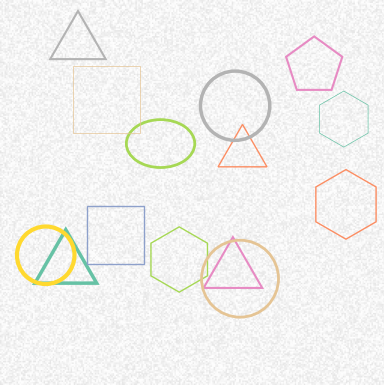[{"shape": "triangle", "thickness": 2.5, "radius": 0.46, "center": [0.171, 0.311]}, {"shape": "hexagon", "thickness": 0.5, "radius": 0.36, "center": [0.893, 0.691]}, {"shape": "hexagon", "thickness": 1, "radius": 0.45, "center": [0.899, 0.469]}, {"shape": "triangle", "thickness": 1, "radius": 0.37, "center": [0.63, 0.603]}, {"shape": "square", "thickness": 1, "radius": 0.37, "center": [0.301, 0.39]}, {"shape": "triangle", "thickness": 1.5, "radius": 0.44, "center": [0.605, 0.296]}, {"shape": "pentagon", "thickness": 1.5, "radius": 0.38, "center": [0.816, 0.829]}, {"shape": "oval", "thickness": 2, "radius": 0.44, "center": [0.417, 0.627]}, {"shape": "hexagon", "thickness": 1, "radius": 0.42, "center": [0.465, 0.326]}, {"shape": "circle", "thickness": 3, "radius": 0.37, "center": [0.119, 0.337]}, {"shape": "square", "thickness": 0.5, "radius": 0.44, "center": [0.277, 0.741]}, {"shape": "circle", "thickness": 2, "radius": 0.5, "center": [0.623, 0.276]}, {"shape": "circle", "thickness": 2.5, "radius": 0.45, "center": [0.611, 0.725]}, {"shape": "triangle", "thickness": 1.5, "radius": 0.42, "center": [0.203, 0.888]}]